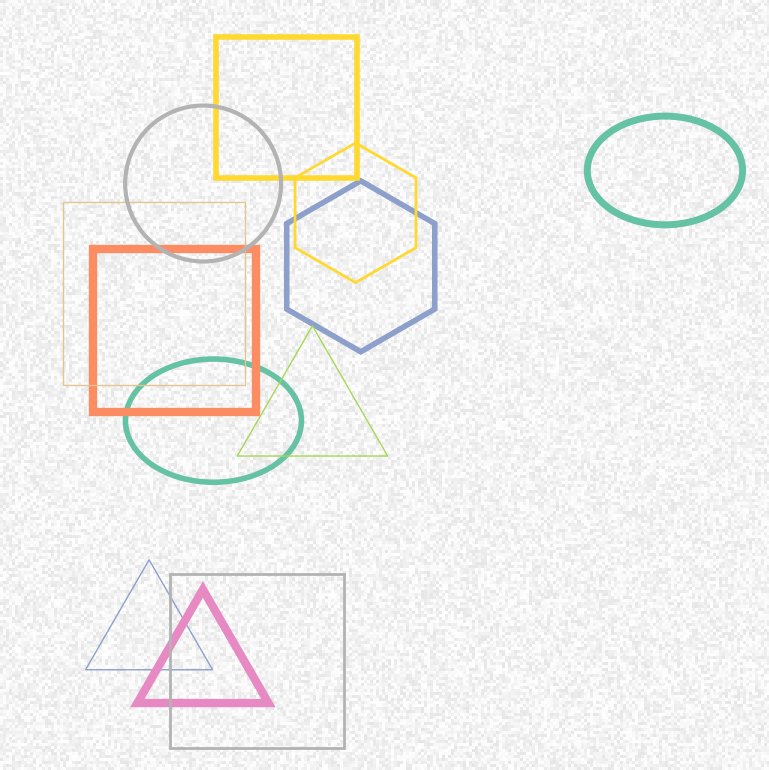[{"shape": "oval", "thickness": 2, "radius": 0.57, "center": [0.277, 0.454]}, {"shape": "oval", "thickness": 2.5, "radius": 0.5, "center": [0.864, 0.779]}, {"shape": "square", "thickness": 3, "radius": 0.53, "center": [0.227, 0.57]}, {"shape": "triangle", "thickness": 0.5, "radius": 0.48, "center": [0.194, 0.178]}, {"shape": "hexagon", "thickness": 2, "radius": 0.55, "center": [0.468, 0.654]}, {"shape": "triangle", "thickness": 3, "radius": 0.49, "center": [0.264, 0.136]}, {"shape": "triangle", "thickness": 0.5, "radius": 0.56, "center": [0.406, 0.464]}, {"shape": "hexagon", "thickness": 1, "radius": 0.45, "center": [0.462, 0.724]}, {"shape": "square", "thickness": 2, "radius": 0.46, "center": [0.372, 0.86]}, {"shape": "square", "thickness": 0.5, "radius": 0.59, "center": [0.2, 0.619]}, {"shape": "circle", "thickness": 1.5, "radius": 0.51, "center": [0.264, 0.762]}, {"shape": "square", "thickness": 1, "radius": 0.57, "center": [0.334, 0.141]}]